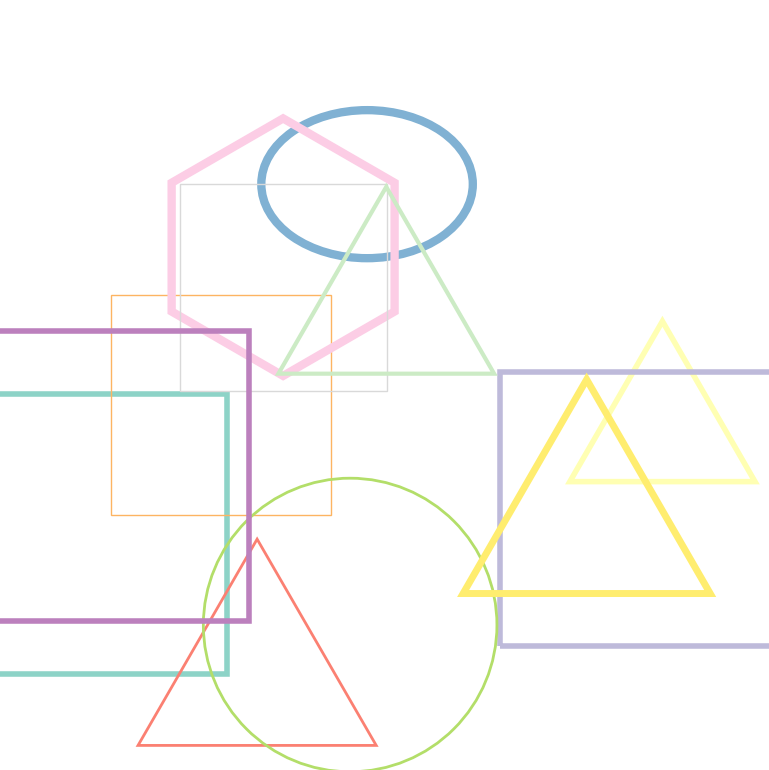[{"shape": "square", "thickness": 2, "radius": 0.91, "center": [0.113, 0.306]}, {"shape": "triangle", "thickness": 2, "radius": 0.69, "center": [0.86, 0.444]}, {"shape": "square", "thickness": 2, "radius": 0.89, "center": [0.826, 0.339]}, {"shape": "triangle", "thickness": 1, "radius": 0.89, "center": [0.334, 0.121]}, {"shape": "oval", "thickness": 3, "radius": 0.69, "center": [0.477, 0.761]}, {"shape": "square", "thickness": 0.5, "radius": 0.71, "center": [0.287, 0.474]}, {"shape": "circle", "thickness": 1, "radius": 0.95, "center": [0.455, 0.188]}, {"shape": "hexagon", "thickness": 3, "radius": 0.84, "center": [0.368, 0.679]}, {"shape": "square", "thickness": 0.5, "radius": 0.67, "center": [0.368, 0.627]}, {"shape": "square", "thickness": 2, "radius": 0.94, "center": [0.135, 0.382]}, {"shape": "triangle", "thickness": 1.5, "radius": 0.81, "center": [0.502, 0.596]}, {"shape": "triangle", "thickness": 2.5, "radius": 0.93, "center": [0.762, 0.322]}]